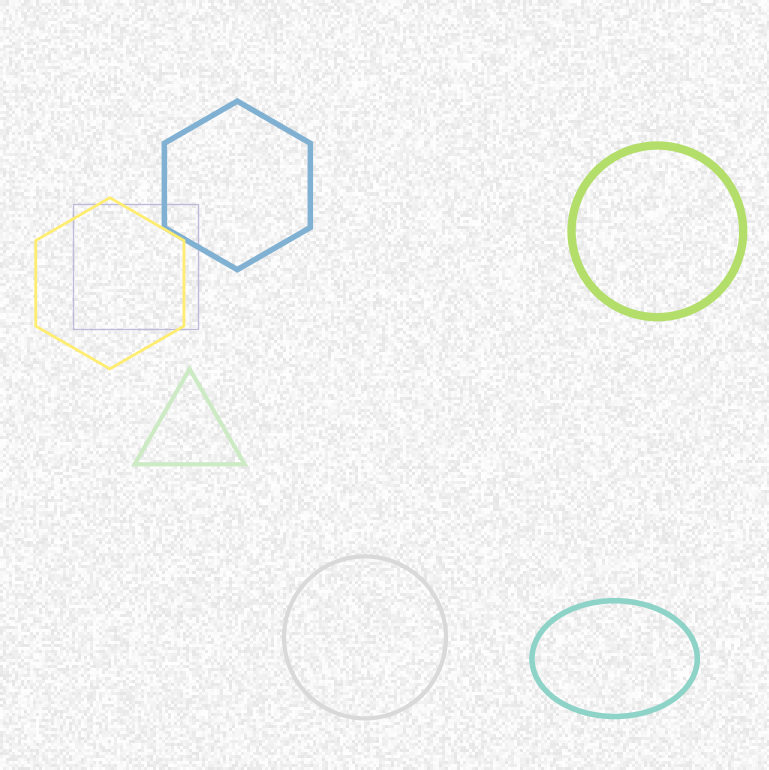[{"shape": "oval", "thickness": 2, "radius": 0.54, "center": [0.798, 0.145]}, {"shape": "square", "thickness": 0.5, "radius": 0.4, "center": [0.176, 0.654]}, {"shape": "hexagon", "thickness": 2, "radius": 0.55, "center": [0.308, 0.759]}, {"shape": "circle", "thickness": 3, "radius": 0.56, "center": [0.854, 0.7]}, {"shape": "circle", "thickness": 1.5, "radius": 0.53, "center": [0.474, 0.172]}, {"shape": "triangle", "thickness": 1.5, "radius": 0.41, "center": [0.246, 0.438]}, {"shape": "hexagon", "thickness": 1, "radius": 0.56, "center": [0.143, 0.632]}]